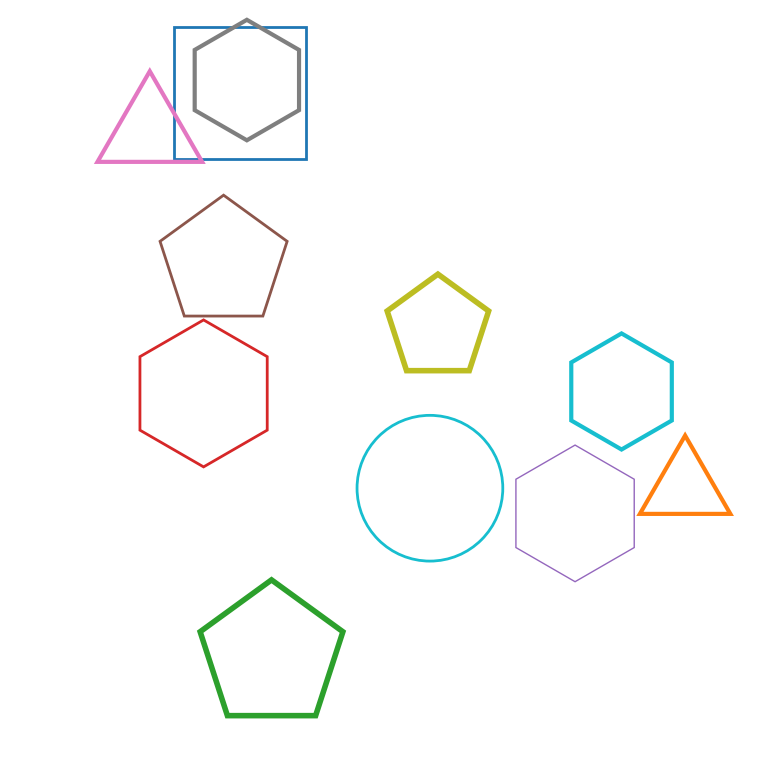[{"shape": "square", "thickness": 1, "radius": 0.43, "center": [0.312, 0.879]}, {"shape": "triangle", "thickness": 1.5, "radius": 0.34, "center": [0.89, 0.367]}, {"shape": "pentagon", "thickness": 2, "radius": 0.49, "center": [0.353, 0.149]}, {"shape": "hexagon", "thickness": 1, "radius": 0.48, "center": [0.264, 0.489]}, {"shape": "hexagon", "thickness": 0.5, "radius": 0.44, "center": [0.747, 0.333]}, {"shape": "pentagon", "thickness": 1, "radius": 0.43, "center": [0.29, 0.66]}, {"shape": "triangle", "thickness": 1.5, "radius": 0.39, "center": [0.195, 0.829]}, {"shape": "hexagon", "thickness": 1.5, "radius": 0.39, "center": [0.321, 0.896]}, {"shape": "pentagon", "thickness": 2, "radius": 0.35, "center": [0.569, 0.575]}, {"shape": "circle", "thickness": 1, "radius": 0.47, "center": [0.558, 0.366]}, {"shape": "hexagon", "thickness": 1.5, "radius": 0.38, "center": [0.807, 0.492]}]